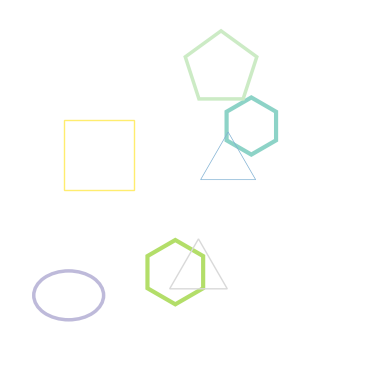[{"shape": "hexagon", "thickness": 3, "radius": 0.37, "center": [0.653, 0.673]}, {"shape": "oval", "thickness": 2.5, "radius": 0.45, "center": [0.178, 0.233]}, {"shape": "triangle", "thickness": 0.5, "radius": 0.41, "center": [0.593, 0.575]}, {"shape": "hexagon", "thickness": 3, "radius": 0.42, "center": [0.455, 0.293]}, {"shape": "triangle", "thickness": 1, "radius": 0.43, "center": [0.515, 0.293]}, {"shape": "pentagon", "thickness": 2.5, "radius": 0.49, "center": [0.574, 0.822]}, {"shape": "square", "thickness": 1, "radius": 0.46, "center": [0.256, 0.597]}]